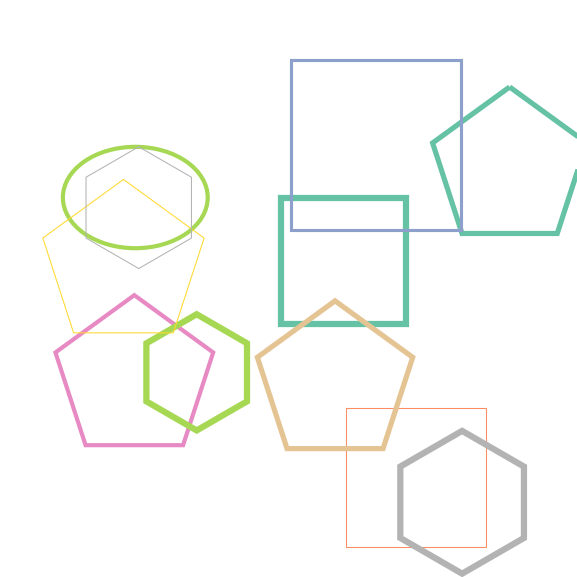[{"shape": "pentagon", "thickness": 2.5, "radius": 0.7, "center": [0.882, 0.708]}, {"shape": "square", "thickness": 3, "radius": 0.54, "center": [0.595, 0.548]}, {"shape": "square", "thickness": 0.5, "radius": 0.6, "center": [0.721, 0.172]}, {"shape": "square", "thickness": 1.5, "radius": 0.74, "center": [0.652, 0.748]}, {"shape": "pentagon", "thickness": 2, "radius": 0.72, "center": [0.233, 0.344]}, {"shape": "hexagon", "thickness": 3, "radius": 0.5, "center": [0.341, 0.354]}, {"shape": "oval", "thickness": 2, "radius": 0.63, "center": [0.234, 0.657]}, {"shape": "pentagon", "thickness": 0.5, "radius": 0.73, "center": [0.214, 0.542]}, {"shape": "pentagon", "thickness": 2.5, "radius": 0.71, "center": [0.58, 0.337]}, {"shape": "hexagon", "thickness": 0.5, "radius": 0.53, "center": [0.24, 0.64]}, {"shape": "hexagon", "thickness": 3, "radius": 0.62, "center": [0.8, 0.129]}]